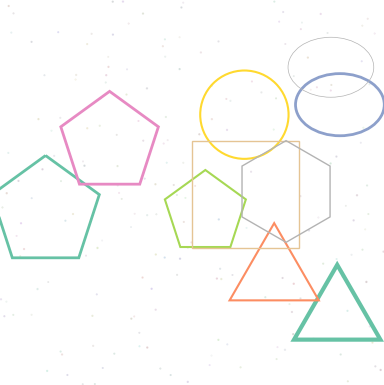[{"shape": "triangle", "thickness": 3, "radius": 0.65, "center": [0.876, 0.183]}, {"shape": "pentagon", "thickness": 2, "radius": 0.73, "center": [0.118, 0.449]}, {"shape": "triangle", "thickness": 1.5, "radius": 0.67, "center": [0.712, 0.287]}, {"shape": "oval", "thickness": 2, "radius": 0.58, "center": [0.883, 0.728]}, {"shape": "pentagon", "thickness": 2, "radius": 0.67, "center": [0.285, 0.629]}, {"shape": "pentagon", "thickness": 1.5, "radius": 0.55, "center": [0.533, 0.448]}, {"shape": "circle", "thickness": 1.5, "radius": 0.57, "center": [0.635, 0.702]}, {"shape": "square", "thickness": 1, "radius": 0.7, "center": [0.637, 0.496]}, {"shape": "hexagon", "thickness": 1, "radius": 0.66, "center": [0.743, 0.503]}, {"shape": "oval", "thickness": 0.5, "radius": 0.56, "center": [0.859, 0.825]}]